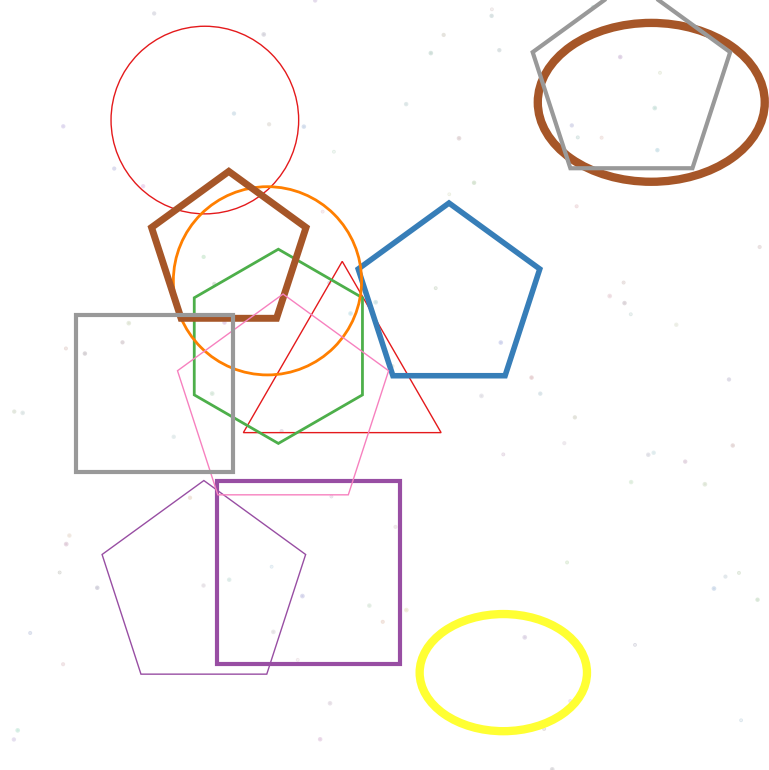[{"shape": "triangle", "thickness": 0.5, "radius": 0.74, "center": [0.444, 0.512]}, {"shape": "circle", "thickness": 0.5, "radius": 0.61, "center": [0.266, 0.844]}, {"shape": "pentagon", "thickness": 2, "radius": 0.62, "center": [0.583, 0.612]}, {"shape": "hexagon", "thickness": 1, "radius": 0.63, "center": [0.362, 0.55]}, {"shape": "pentagon", "thickness": 0.5, "radius": 0.69, "center": [0.265, 0.237]}, {"shape": "square", "thickness": 1.5, "radius": 0.59, "center": [0.401, 0.257]}, {"shape": "circle", "thickness": 1, "radius": 0.61, "center": [0.347, 0.635]}, {"shape": "oval", "thickness": 3, "radius": 0.54, "center": [0.654, 0.126]}, {"shape": "oval", "thickness": 3, "radius": 0.74, "center": [0.846, 0.867]}, {"shape": "pentagon", "thickness": 2.5, "radius": 0.53, "center": [0.297, 0.672]}, {"shape": "pentagon", "thickness": 0.5, "radius": 0.72, "center": [0.368, 0.474]}, {"shape": "square", "thickness": 1.5, "radius": 0.51, "center": [0.2, 0.489]}, {"shape": "pentagon", "thickness": 1.5, "radius": 0.67, "center": [0.82, 0.891]}]